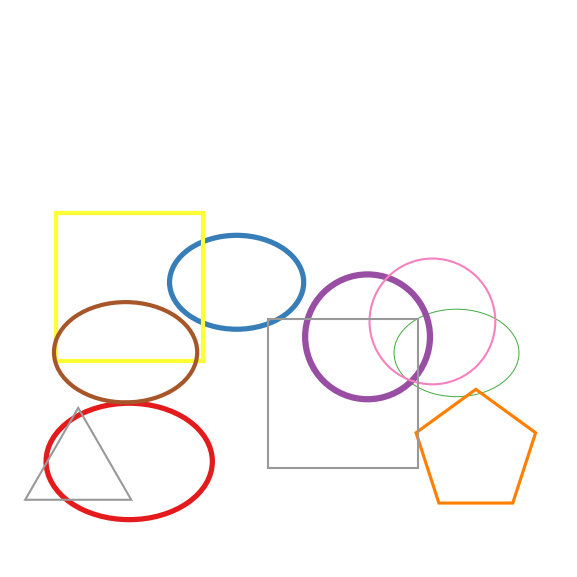[{"shape": "oval", "thickness": 2.5, "radius": 0.72, "center": [0.224, 0.2]}, {"shape": "oval", "thickness": 2.5, "radius": 0.58, "center": [0.41, 0.51]}, {"shape": "oval", "thickness": 0.5, "radius": 0.54, "center": [0.79, 0.388]}, {"shape": "circle", "thickness": 3, "radius": 0.54, "center": [0.636, 0.416]}, {"shape": "pentagon", "thickness": 1.5, "radius": 0.54, "center": [0.824, 0.216]}, {"shape": "square", "thickness": 2, "radius": 0.64, "center": [0.225, 0.502]}, {"shape": "oval", "thickness": 2, "radius": 0.62, "center": [0.217, 0.389]}, {"shape": "circle", "thickness": 1, "radius": 0.54, "center": [0.749, 0.443]}, {"shape": "triangle", "thickness": 1, "radius": 0.53, "center": [0.135, 0.187]}, {"shape": "square", "thickness": 1, "radius": 0.65, "center": [0.594, 0.318]}]